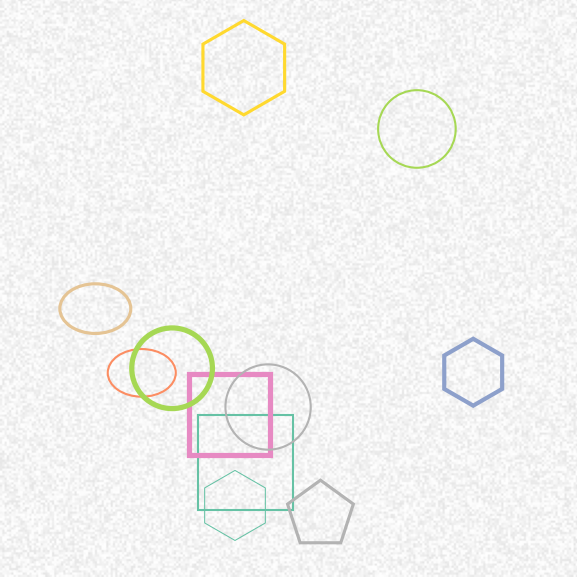[{"shape": "hexagon", "thickness": 0.5, "radius": 0.3, "center": [0.407, 0.124]}, {"shape": "square", "thickness": 1, "radius": 0.41, "center": [0.425, 0.198]}, {"shape": "oval", "thickness": 1, "radius": 0.29, "center": [0.245, 0.353]}, {"shape": "hexagon", "thickness": 2, "radius": 0.29, "center": [0.819, 0.355]}, {"shape": "square", "thickness": 2.5, "radius": 0.35, "center": [0.398, 0.282]}, {"shape": "circle", "thickness": 1, "radius": 0.34, "center": [0.722, 0.776]}, {"shape": "circle", "thickness": 2.5, "radius": 0.35, "center": [0.298, 0.361]}, {"shape": "hexagon", "thickness": 1.5, "radius": 0.41, "center": [0.422, 0.882]}, {"shape": "oval", "thickness": 1.5, "radius": 0.31, "center": [0.165, 0.465]}, {"shape": "pentagon", "thickness": 1.5, "radius": 0.3, "center": [0.555, 0.108]}, {"shape": "circle", "thickness": 1, "radius": 0.37, "center": [0.464, 0.294]}]